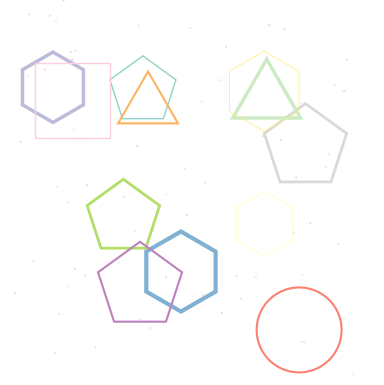[{"shape": "pentagon", "thickness": 1, "radius": 0.45, "center": [0.371, 0.765]}, {"shape": "hexagon", "thickness": 0.5, "radius": 0.42, "center": [0.687, 0.419]}, {"shape": "hexagon", "thickness": 2.5, "radius": 0.46, "center": [0.138, 0.773]}, {"shape": "circle", "thickness": 1.5, "radius": 0.55, "center": [0.777, 0.143]}, {"shape": "hexagon", "thickness": 3, "radius": 0.52, "center": [0.47, 0.295]}, {"shape": "triangle", "thickness": 1.5, "radius": 0.45, "center": [0.385, 0.724]}, {"shape": "pentagon", "thickness": 2, "radius": 0.49, "center": [0.32, 0.435]}, {"shape": "square", "thickness": 1, "radius": 0.49, "center": [0.188, 0.739]}, {"shape": "pentagon", "thickness": 2, "radius": 0.56, "center": [0.793, 0.619]}, {"shape": "pentagon", "thickness": 1.5, "radius": 0.57, "center": [0.364, 0.257]}, {"shape": "triangle", "thickness": 2.5, "radius": 0.51, "center": [0.693, 0.744]}, {"shape": "hexagon", "thickness": 0.5, "radius": 0.52, "center": [0.686, 0.763]}]